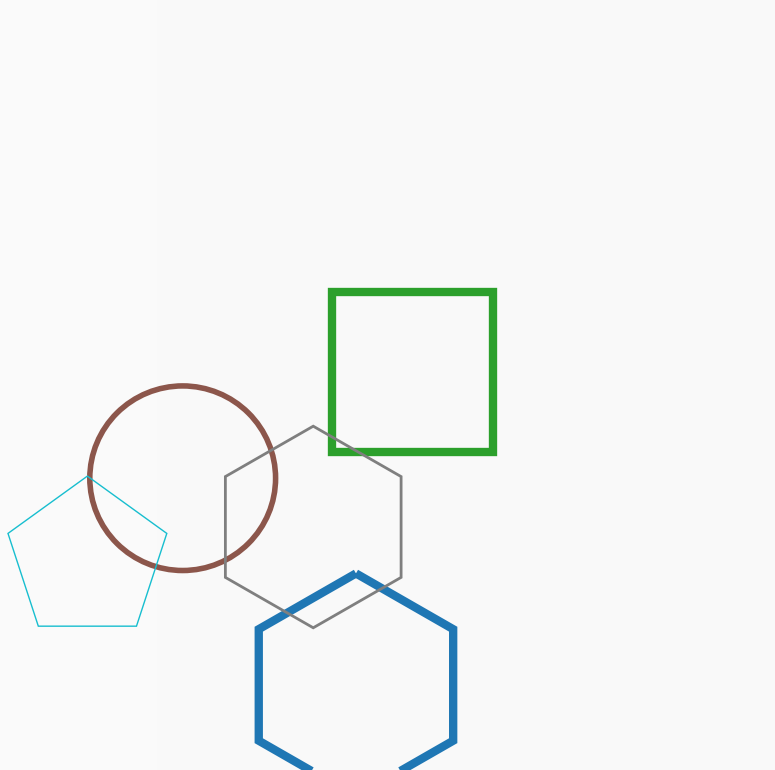[{"shape": "hexagon", "thickness": 3, "radius": 0.72, "center": [0.459, 0.11]}, {"shape": "square", "thickness": 3, "radius": 0.52, "center": [0.532, 0.516]}, {"shape": "circle", "thickness": 2, "radius": 0.6, "center": [0.236, 0.379]}, {"shape": "hexagon", "thickness": 1, "radius": 0.65, "center": [0.404, 0.316]}, {"shape": "pentagon", "thickness": 0.5, "radius": 0.54, "center": [0.113, 0.274]}]